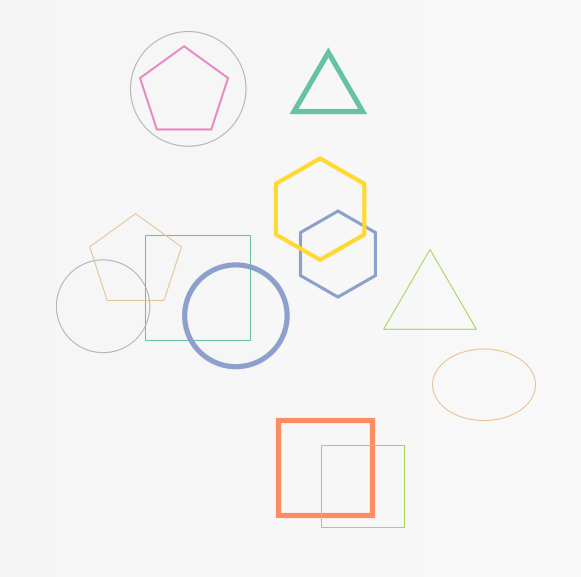[{"shape": "square", "thickness": 0.5, "radius": 0.45, "center": [0.34, 0.501]}, {"shape": "triangle", "thickness": 2.5, "radius": 0.34, "center": [0.565, 0.84]}, {"shape": "square", "thickness": 2.5, "radius": 0.41, "center": [0.559, 0.189]}, {"shape": "circle", "thickness": 2.5, "radius": 0.44, "center": [0.406, 0.452]}, {"shape": "hexagon", "thickness": 1.5, "radius": 0.37, "center": [0.581, 0.559]}, {"shape": "pentagon", "thickness": 1, "radius": 0.4, "center": [0.317, 0.839]}, {"shape": "triangle", "thickness": 0.5, "radius": 0.46, "center": [0.74, 0.475]}, {"shape": "square", "thickness": 0.5, "radius": 0.36, "center": [0.623, 0.158]}, {"shape": "hexagon", "thickness": 2, "radius": 0.44, "center": [0.551, 0.637]}, {"shape": "oval", "thickness": 0.5, "radius": 0.44, "center": [0.833, 0.333]}, {"shape": "pentagon", "thickness": 0.5, "radius": 0.42, "center": [0.233, 0.546]}, {"shape": "circle", "thickness": 0.5, "radius": 0.5, "center": [0.324, 0.845]}, {"shape": "circle", "thickness": 0.5, "radius": 0.4, "center": [0.177, 0.469]}]